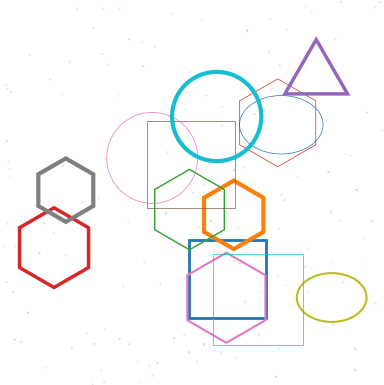[{"shape": "oval", "thickness": 0.5, "radius": 0.54, "center": [0.731, 0.676]}, {"shape": "square", "thickness": 2, "radius": 0.5, "center": [0.591, 0.275]}, {"shape": "hexagon", "thickness": 3, "radius": 0.44, "center": [0.607, 0.442]}, {"shape": "hexagon", "thickness": 1, "radius": 0.52, "center": [0.492, 0.456]}, {"shape": "hexagon", "thickness": 2.5, "radius": 0.52, "center": [0.14, 0.357]}, {"shape": "hexagon", "thickness": 0.5, "radius": 0.57, "center": [0.721, 0.681]}, {"shape": "triangle", "thickness": 2.5, "radius": 0.47, "center": [0.821, 0.803]}, {"shape": "square", "thickness": 0.5, "radius": 0.57, "center": [0.495, 0.573]}, {"shape": "hexagon", "thickness": 1.5, "radius": 0.59, "center": [0.588, 0.227]}, {"shape": "circle", "thickness": 0.5, "radius": 0.59, "center": [0.395, 0.59]}, {"shape": "hexagon", "thickness": 3, "radius": 0.41, "center": [0.171, 0.506]}, {"shape": "oval", "thickness": 1.5, "radius": 0.45, "center": [0.861, 0.227]}, {"shape": "square", "thickness": 0.5, "radius": 0.59, "center": [0.67, 0.223]}, {"shape": "circle", "thickness": 3, "radius": 0.58, "center": [0.563, 0.697]}]